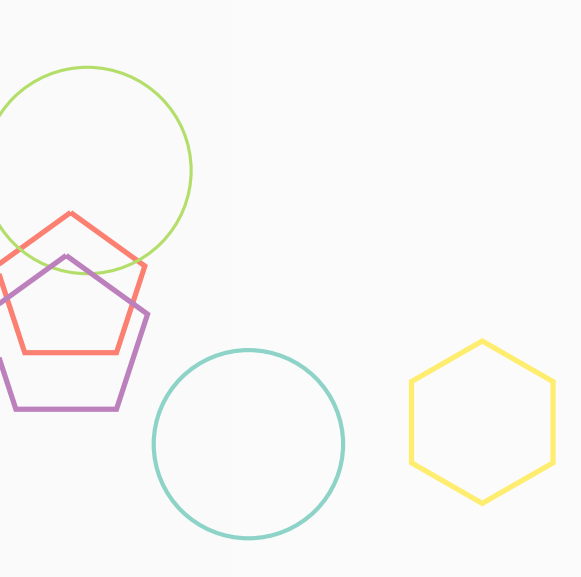[{"shape": "circle", "thickness": 2, "radius": 0.81, "center": [0.427, 0.23]}, {"shape": "pentagon", "thickness": 2.5, "radius": 0.67, "center": [0.122, 0.497]}, {"shape": "circle", "thickness": 1.5, "radius": 0.89, "center": [0.15, 0.704]}, {"shape": "pentagon", "thickness": 2.5, "radius": 0.74, "center": [0.114, 0.41]}, {"shape": "hexagon", "thickness": 2.5, "radius": 0.7, "center": [0.83, 0.268]}]